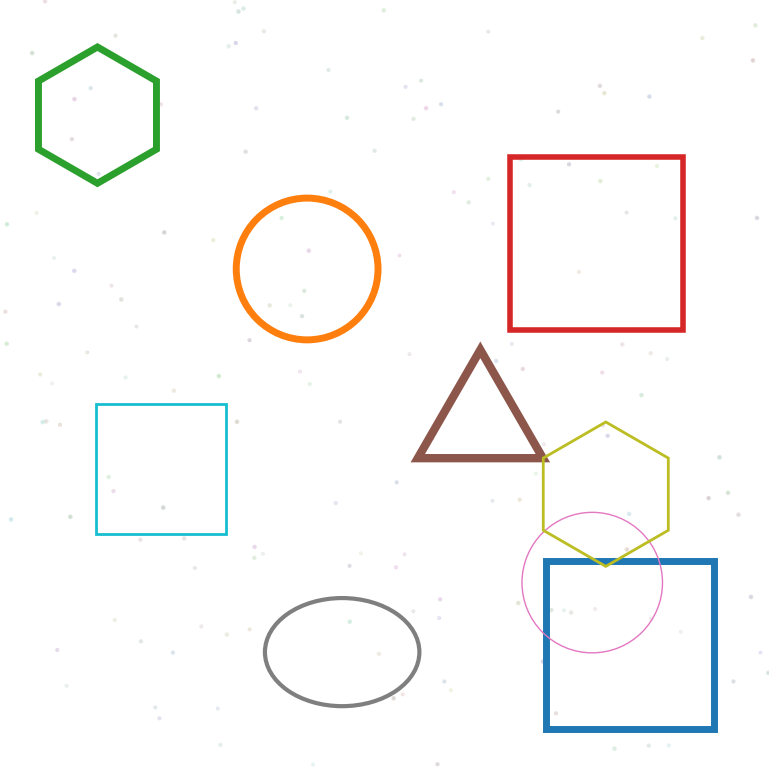[{"shape": "square", "thickness": 2.5, "radius": 0.55, "center": [0.818, 0.162]}, {"shape": "circle", "thickness": 2.5, "radius": 0.46, "center": [0.399, 0.651]}, {"shape": "hexagon", "thickness": 2.5, "radius": 0.44, "center": [0.127, 0.85]}, {"shape": "square", "thickness": 2, "radius": 0.56, "center": [0.775, 0.684]}, {"shape": "triangle", "thickness": 3, "radius": 0.47, "center": [0.624, 0.452]}, {"shape": "circle", "thickness": 0.5, "radius": 0.46, "center": [0.769, 0.243]}, {"shape": "oval", "thickness": 1.5, "radius": 0.5, "center": [0.444, 0.153]}, {"shape": "hexagon", "thickness": 1, "radius": 0.47, "center": [0.787, 0.358]}, {"shape": "square", "thickness": 1, "radius": 0.42, "center": [0.209, 0.391]}]